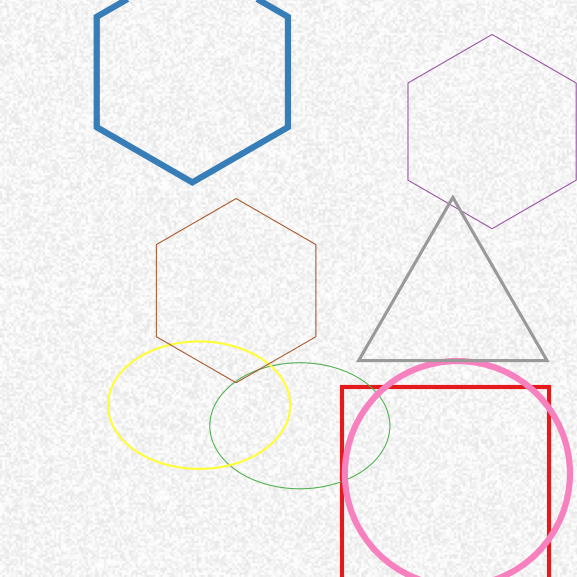[{"shape": "square", "thickness": 2, "radius": 0.9, "center": [0.772, 0.149]}, {"shape": "hexagon", "thickness": 3, "radius": 0.96, "center": [0.333, 0.874]}, {"shape": "oval", "thickness": 0.5, "radius": 0.78, "center": [0.519, 0.262]}, {"shape": "hexagon", "thickness": 0.5, "radius": 0.84, "center": [0.852, 0.771]}, {"shape": "oval", "thickness": 1, "radius": 0.79, "center": [0.345, 0.298]}, {"shape": "hexagon", "thickness": 0.5, "radius": 0.8, "center": [0.409, 0.496]}, {"shape": "circle", "thickness": 3, "radius": 0.97, "center": [0.792, 0.179]}, {"shape": "triangle", "thickness": 1.5, "radius": 0.94, "center": [0.784, 0.469]}]